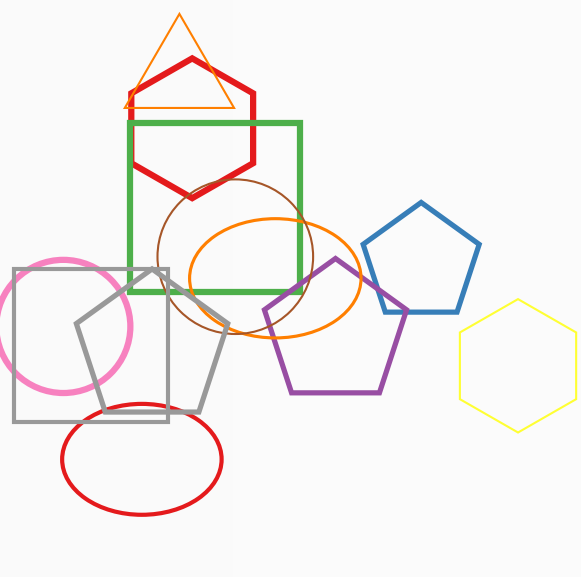[{"shape": "hexagon", "thickness": 3, "radius": 0.6, "center": [0.331, 0.777]}, {"shape": "oval", "thickness": 2, "radius": 0.69, "center": [0.244, 0.204]}, {"shape": "pentagon", "thickness": 2.5, "radius": 0.52, "center": [0.725, 0.544]}, {"shape": "square", "thickness": 3, "radius": 0.73, "center": [0.37, 0.64]}, {"shape": "pentagon", "thickness": 2.5, "radius": 0.64, "center": [0.577, 0.423]}, {"shape": "triangle", "thickness": 1, "radius": 0.54, "center": [0.309, 0.866]}, {"shape": "oval", "thickness": 1.5, "radius": 0.74, "center": [0.474, 0.517]}, {"shape": "hexagon", "thickness": 1, "radius": 0.58, "center": [0.891, 0.366]}, {"shape": "circle", "thickness": 1, "radius": 0.67, "center": [0.405, 0.555]}, {"shape": "circle", "thickness": 3, "radius": 0.58, "center": [0.109, 0.434]}, {"shape": "square", "thickness": 2, "radius": 0.66, "center": [0.157, 0.401]}, {"shape": "pentagon", "thickness": 2.5, "radius": 0.68, "center": [0.262, 0.396]}]